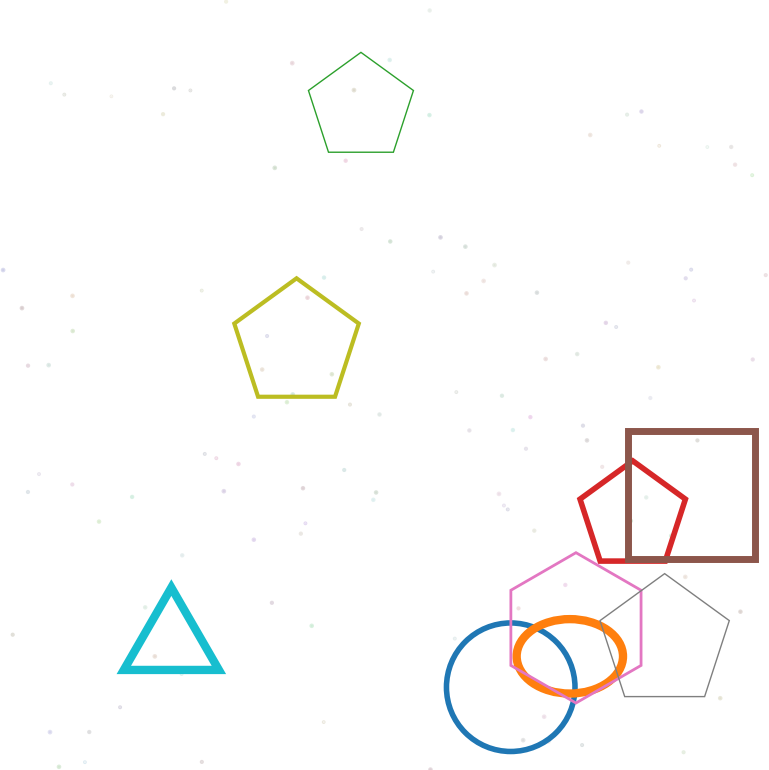[{"shape": "circle", "thickness": 2, "radius": 0.42, "center": [0.663, 0.108]}, {"shape": "oval", "thickness": 3, "radius": 0.35, "center": [0.74, 0.148]}, {"shape": "pentagon", "thickness": 0.5, "radius": 0.36, "center": [0.469, 0.86]}, {"shape": "pentagon", "thickness": 2, "radius": 0.36, "center": [0.822, 0.33]}, {"shape": "square", "thickness": 2.5, "radius": 0.41, "center": [0.898, 0.357]}, {"shape": "hexagon", "thickness": 1, "radius": 0.49, "center": [0.748, 0.185]}, {"shape": "pentagon", "thickness": 0.5, "radius": 0.44, "center": [0.863, 0.167]}, {"shape": "pentagon", "thickness": 1.5, "radius": 0.43, "center": [0.385, 0.554]}, {"shape": "triangle", "thickness": 3, "radius": 0.36, "center": [0.223, 0.166]}]